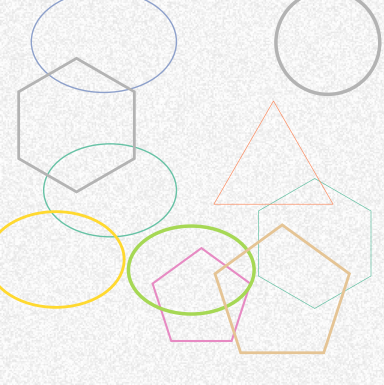[{"shape": "oval", "thickness": 1, "radius": 0.86, "center": [0.286, 0.506]}, {"shape": "hexagon", "thickness": 0.5, "radius": 0.84, "center": [0.817, 0.368]}, {"shape": "triangle", "thickness": 0.5, "radius": 0.89, "center": [0.71, 0.559]}, {"shape": "oval", "thickness": 1, "radius": 0.94, "center": [0.27, 0.892]}, {"shape": "pentagon", "thickness": 1.5, "radius": 0.67, "center": [0.523, 0.222]}, {"shape": "oval", "thickness": 2.5, "radius": 0.82, "center": [0.497, 0.299]}, {"shape": "oval", "thickness": 2, "radius": 0.89, "center": [0.145, 0.326]}, {"shape": "pentagon", "thickness": 2, "radius": 0.92, "center": [0.733, 0.232]}, {"shape": "hexagon", "thickness": 2, "radius": 0.87, "center": [0.199, 0.675]}, {"shape": "circle", "thickness": 2.5, "radius": 0.67, "center": [0.851, 0.89]}]